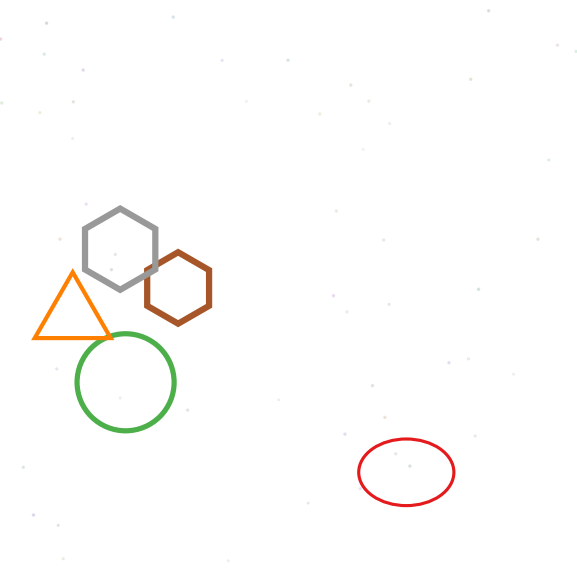[{"shape": "oval", "thickness": 1.5, "radius": 0.41, "center": [0.704, 0.181]}, {"shape": "circle", "thickness": 2.5, "radius": 0.42, "center": [0.217, 0.337]}, {"shape": "triangle", "thickness": 2, "radius": 0.38, "center": [0.126, 0.452]}, {"shape": "hexagon", "thickness": 3, "radius": 0.31, "center": [0.308, 0.501]}, {"shape": "hexagon", "thickness": 3, "radius": 0.35, "center": [0.208, 0.568]}]